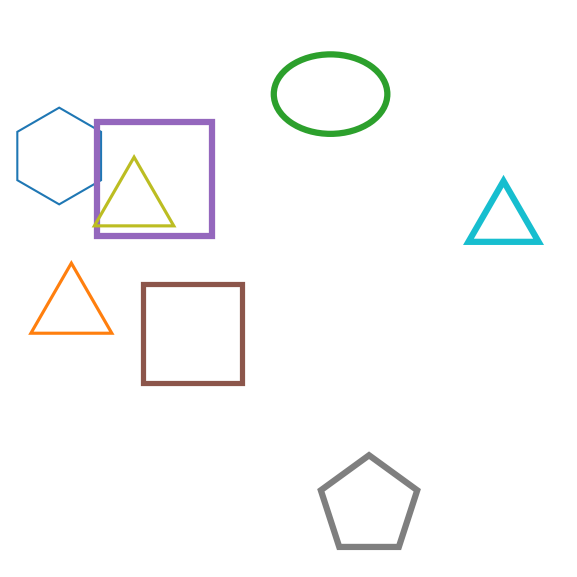[{"shape": "hexagon", "thickness": 1, "radius": 0.42, "center": [0.102, 0.729]}, {"shape": "triangle", "thickness": 1.5, "radius": 0.4, "center": [0.124, 0.463]}, {"shape": "oval", "thickness": 3, "radius": 0.49, "center": [0.572, 0.836]}, {"shape": "square", "thickness": 3, "radius": 0.5, "center": [0.267, 0.689]}, {"shape": "square", "thickness": 2.5, "radius": 0.43, "center": [0.334, 0.422]}, {"shape": "pentagon", "thickness": 3, "radius": 0.44, "center": [0.639, 0.123]}, {"shape": "triangle", "thickness": 1.5, "radius": 0.4, "center": [0.232, 0.648]}, {"shape": "triangle", "thickness": 3, "radius": 0.35, "center": [0.872, 0.615]}]